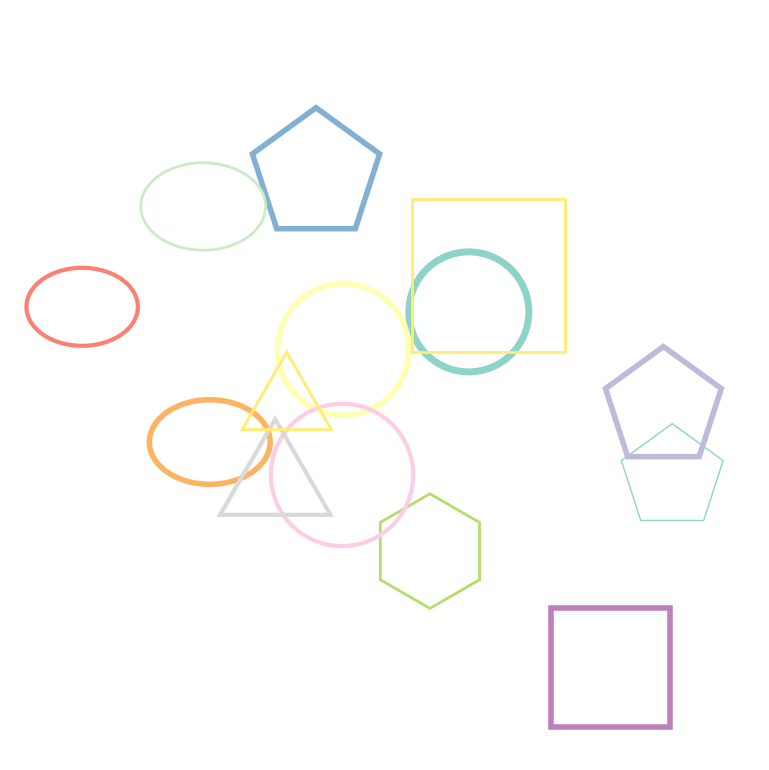[{"shape": "circle", "thickness": 2.5, "radius": 0.39, "center": [0.609, 0.595]}, {"shape": "pentagon", "thickness": 0.5, "radius": 0.35, "center": [0.873, 0.38]}, {"shape": "circle", "thickness": 2, "radius": 0.43, "center": [0.446, 0.546]}, {"shape": "pentagon", "thickness": 2, "radius": 0.4, "center": [0.862, 0.471]}, {"shape": "oval", "thickness": 1.5, "radius": 0.36, "center": [0.107, 0.602]}, {"shape": "pentagon", "thickness": 2, "radius": 0.43, "center": [0.41, 0.773]}, {"shape": "oval", "thickness": 2, "radius": 0.39, "center": [0.272, 0.426]}, {"shape": "hexagon", "thickness": 1, "radius": 0.37, "center": [0.558, 0.284]}, {"shape": "circle", "thickness": 1.5, "radius": 0.46, "center": [0.444, 0.383]}, {"shape": "triangle", "thickness": 1.5, "radius": 0.41, "center": [0.357, 0.373]}, {"shape": "square", "thickness": 2, "radius": 0.39, "center": [0.792, 0.133]}, {"shape": "oval", "thickness": 1, "radius": 0.41, "center": [0.264, 0.732]}, {"shape": "square", "thickness": 1, "radius": 0.5, "center": [0.634, 0.642]}, {"shape": "triangle", "thickness": 1, "radius": 0.33, "center": [0.372, 0.476]}]